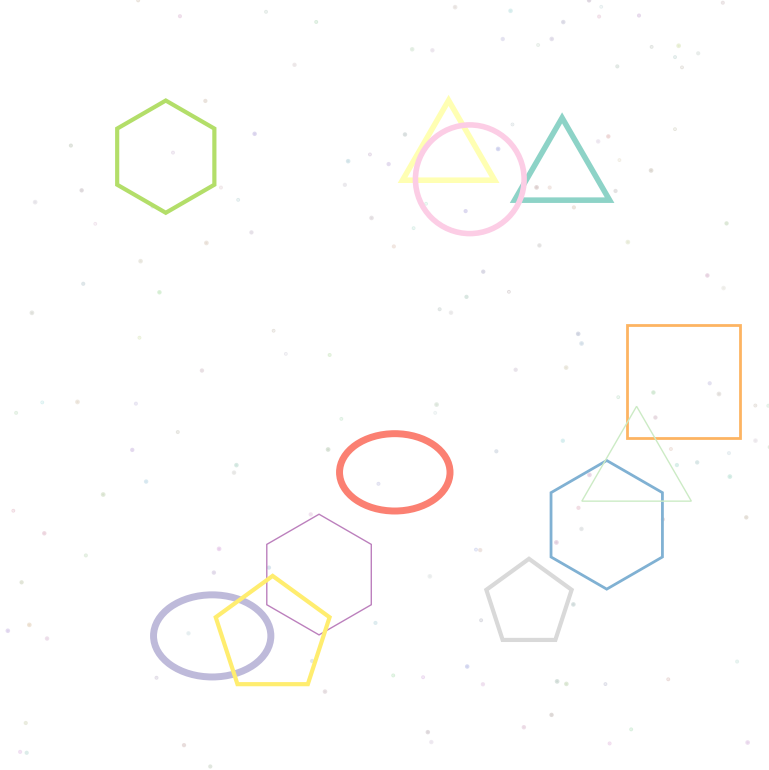[{"shape": "triangle", "thickness": 2, "radius": 0.36, "center": [0.73, 0.776]}, {"shape": "triangle", "thickness": 2, "radius": 0.35, "center": [0.583, 0.801]}, {"shape": "oval", "thickness": 2.5, "radius": 0.38, "center": [0.276, 0.174]}, {"shape": "oval", "thickness": 2.5, "radius": 0.36, "center": [0.513, 0.387]}, {"shape": "hexagon", "thickness": 1, "radius": 0.42, "center": [0.788, 0.318]}, {"shape": "square", "thickness": 1, "radius": 0.37, "center": [0.888, 0.505]}, {"shape": "hexagon", "thickness": 1.5, "radius": 0.36, "center": [0.215, 0.797]}, {"shape": "circle", "thickness": 2, "radius": 0.35, "center": [0.61, 0.767]}, {"shape": "pentagon", "thickness": 1.5, "radius": 0.29, "center": [0.687, 0.216]}, {"shape": "hexagon", "thickness": 0.5, "radius": 0.39, "center": [0.414, 0.254]}, {"shape": "triangle", "thickness": 0.5, "radius": 0.41, "center": [0.827, 0.39]}, {"shape": "pentagon", "thickness": 1.5, "radius": 0.39, "center": [0.354, 0.174]}]